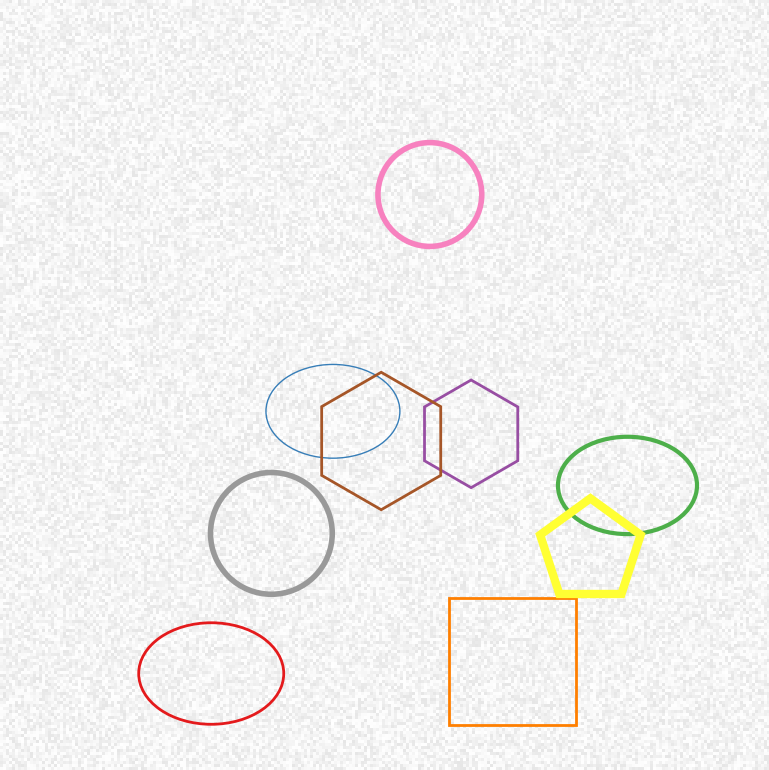[{"shape": "oval", "thickness": 1, "radius": 0.47, "center": [0.274, 0.125]}, {"shape": "oval", "thickness": 0.5, "radius": 0.43, "center": [0.432, 0.466]}, {"shape": "oval", "thickness": 1.5, "radius": 0.45, "center": [0.815, 0.37]}, {"shape": "hexagon", "thickness": 1, "radius": 0.35, "center": [0.612, 0.437]}, {"shape": "square", "thickness": 1, "radius": 0.41, "center": [0.665, 0.141]}, {"shape": "pentagon", "thickness": 3, "radius": 0.34, "center": [0.767, 0.284]}, {"shape": "hexagon", "thickness": 1, "radius": 0.45, "center": [0.495, 0.427]}, {"shape": "circle", "thickness": 2, "radius": 0.34, "center": [0.558, 0.747]}, {"shape": "circle", "thickness": 2, "radius": 0.4, "center": [0.352, 0.307]}]